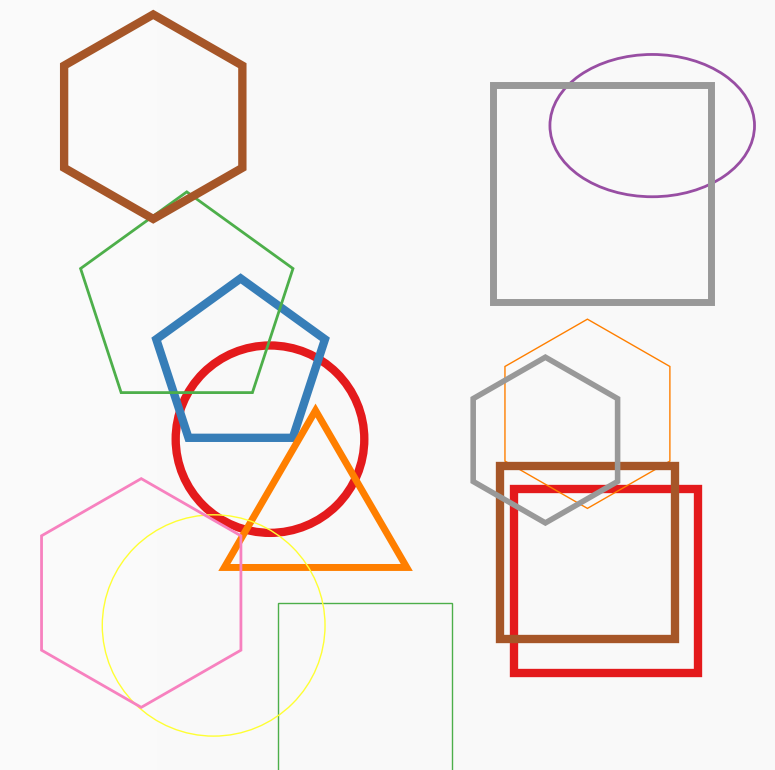[{"shape": "circle", "thickness": 3, "radius": 0.61, "center": [0.348, 0.43]}, {"shape": "square", "thickness": 3, "radius": 0.6, "center": [0.782, 0.245]}, {"shape": "pentagon", "thickness": 3, "radius": 0.57, "center": [0.31, 0.524]}, {"shape": "square", "thickness": 0.5, "radius": 0.56, "center": [0.471, 0.104]}, {"shape": "pentagon", "thickness": 1, "radius": 0.72, "center": [0.241, 0.607]}, {"shape": "oval", "thickness": 1, "radius": 0.66, "center": [0.842, 0.837]}, {"shape": "hexagon", "thickness": 0.5, "radius": 0.61, "center": [0.758, 0.463]}, {"shape": "triangle", "thickness": 2.5, "radius": 0.68, "center": [0.407, 0.331]}, {"shape": "circle", "thickness": 0.5, "radius": 0.72, "center": [0.276, 0.188]}, {"shape": "hexagon", "thickness": 3, "radius": 0.66, "center": [0.198, 0.848]}, {"shape": "square", "thickness": 3, "radius": 0.56, "center": [0.758, 0.283]}, {"shape": "hexagon", "thickness": 1, "radius": 0.74, "center": [0.182, 0.23]}, {"shape": "hexagon", "thickness": 2, "radius": 0.54, "center": [0.704, 0.429]}, {"shape": "square", "thickness": 2.5, "radius": 0.7, "center": [0.777, 0.749]}]